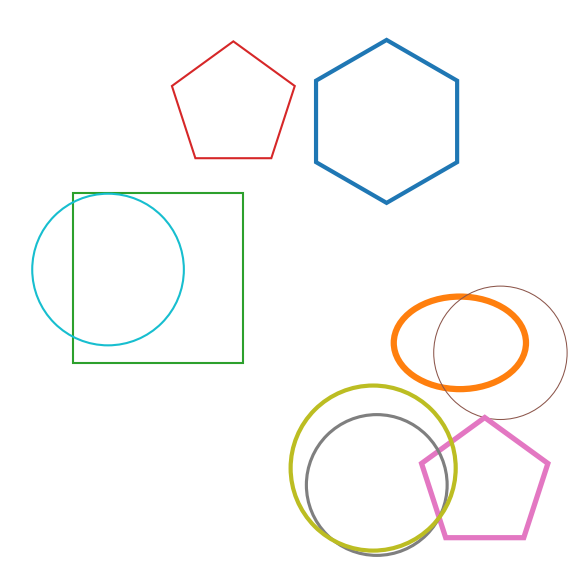[{"shape": "hexagon", "thickness": 2, "radius": 0.71, "center": [0.669, 0.789]}, {"shape": "oval", "thickness": 3, "radius": 0.57, "center": [0.796, 0.405]}, {"shape": "square", "thickness": 1, "radius": 0.73, "center": [0.274, 0.517]}, {"shape": "pentagon", "thickness": 1, "radius": 0.56, "center": [0.404, 0.816]}, {"shape": "circle", "thickness": 0.5, "radius": 0.58, "center": [0.867, 0.388]}, {"shape": "pentagon", "thickness": 2.5, "radius": 0.58, "center": [0.839, 0.161]}, {"shape": "circle", "thickness": 1.5, "radius": 0.61, "center": [0.652, 0.159]}, {"shape": "circle", "thickness": 2, "radius": 0.71, "center": [0.646, 0.189]}, {"shape": "circle", "thickness": 1, "radius": 0.66, "center": [0.187, 0.532]}]